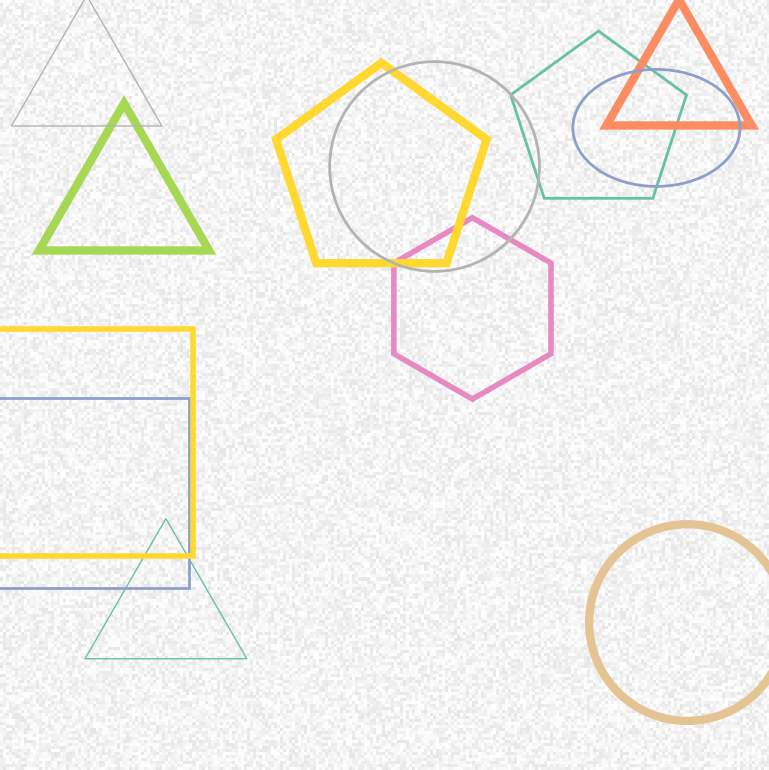[{"shape": "pentagon", "thickness": 1, "radius": 0.6, "center": [0.777, 0.84]}, {"shape": "triangle", "thickness": 0.5, "radius": 0.61, "center": [0.215, 0.205]}, {"shape": "triangle", "thickness": 3, "radius": 0.54, "center": [0.882, 0.892]}, {"shape": "square", "thickness": 1, "radius": 0.62, "center": [0.122, 0.36]}, {"shape": "oval", "thickness": 1, "radius": 0.54, "center": [0.853, 0.834]}, {"shape": "hexagon", "thickness": 2, "radius": 0.59, "center": [0.614, 0.599]}, {"shape": "triangle", "thickness": 3, "radius": 0.64, "center": [0.161, 0.738]}, {"shape": "square", "thickness": 2, "radius": 0.74, "center": [0.103, 0.425]}, {"shape": "pentagon", "thickness": 3, "radius": 0.72, "center": [0.495, 0.775]}, {"shape": "circle", "thickness": 3, "radius": 0.64, "center": [0.893, 0.191]}, {"shape": "triangle", "thickness": 0.5, "radius": 0.56, "center": [0.113, 0.893]}, {"shape": "circle", "thickness": 1, "radius": 0.68, "center": [0.564, 0.784]}]